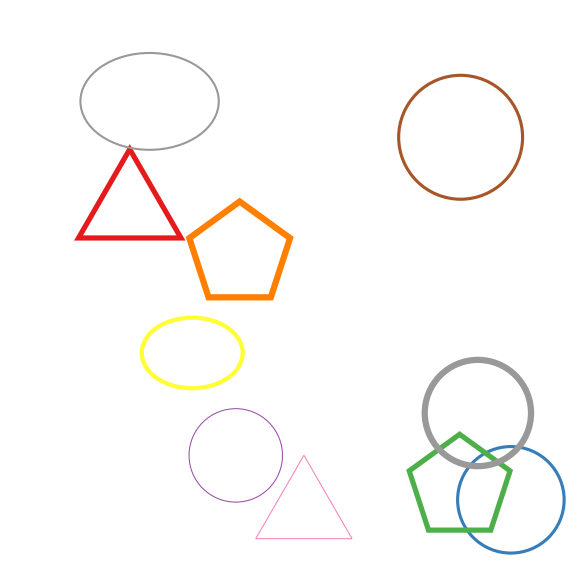[{"shape": "triangle", "thickness": 2.5, "radius": 0.51, "center": [0.225, 0.638]}, {"shape": "circle", "thickness": 1.5, "radius": 0.46, "center": [0.885, 0.134]}, {"shape": "pentagon", "thickness": 2.5, "radius": 0.46, "center": [0.796, 0.155]}, {"shape": "circle", "thickness": 0.5, "radius": 0.4, "center": [0.408, 0.211]}, {"shape": "pentagon", "thickness": 3, "radius": 0.46, "center": [0.415, 0.558]}, {"shape": "oval", "thickness": 2, "radius": 0.44, "center": [0.333, 0.388]}, {"shape": "circle", "thickness": 1.5, "radius": 0.54, "center": [0.798, 0.761]}, {"shape": "triangle", "thickness": 0.5, "radius": 0.48, "center": [0.526, 0.115]}, {"shape": "oval", "thickness": 1, "radius": 0.6, "center": [0.259, 0.824]}, {"shape": "circle", "thickness": 3, "radius": 0.46, "center": [0.828, 0.284]}]